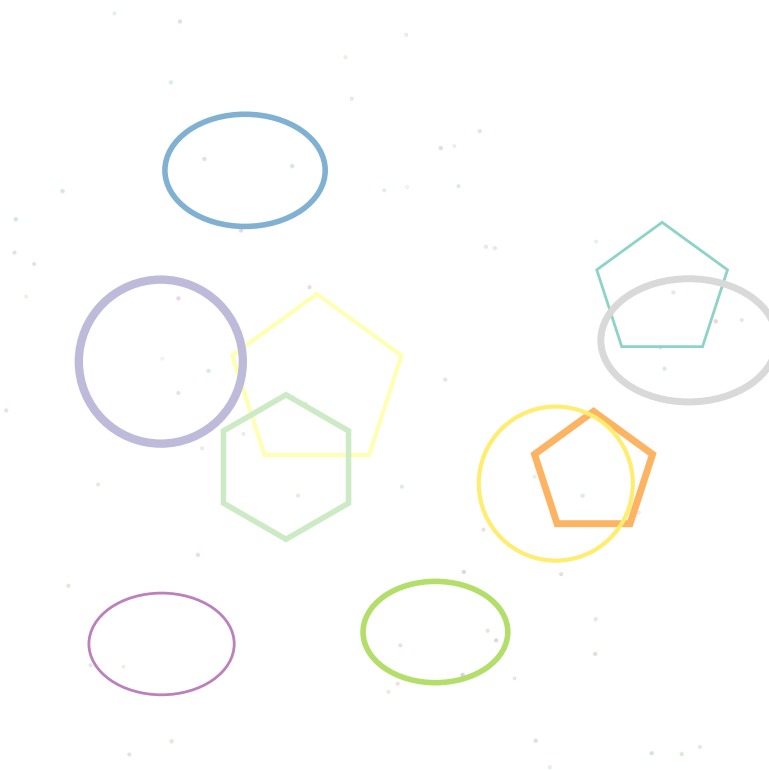[{"shape": "pentagon", "thickness": 1, "radius": 0.45, "center": [0.86, 0.622]}, {"shape": "pentagon", "thickness": 1.5, "radius": 0.58, "center": [0.412, 0.503]}, {"shape": "circle", "thickness": 3, "radius": 0.53, "center": [0.209, 0.53]}, {"shape": "oval", "thickness": 2, "radius": 0.52, "center": [0.318, 0.779]}, {"shape": "pentagon", "thickness": 2.5, "radius": 0.4, "center": [0.771, 0.385]}, {"shape": "oval", "thickness": 2, "radius": 0.47, "center": [0.566, 0.179]}, {"shape": "oval", "thickness": 2.5, "radius": 0.57, "center": [0.895, 0.558]}, {"shape": "oval", "thickness": 1, "radius": 0.47, "center": [0.21, 0.164]}, {"shape": "hexagon", "thickness": 2, "radius": 0.47, "center": [0.371, 0.393]}, {"shape": "circle", "thickness": 1.5, "radius": 0.5, "center": [0.722, 0.372]}]